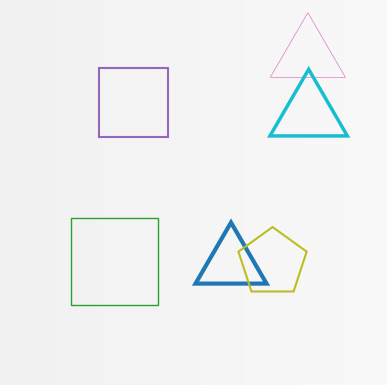[{"shape": "triangle", "thickness": 3, "radius": 0.53, "center": [0.596, 0.316]}, {"shape": "square", "thickness": 1, "radius": 0.57, "center": [0.295, 0.321]}, {"shape": "square", "thickness": 1.5, "radius": 0.44, "center": [0.344, 0.734]}, {"shape": "triangle", "thickness": 0.5, "radius": 0.56, "center": [0.794, 0.855]}, {"shape": "pentagon", "thickness": 1.5, "radius": 0.46, "center": [0.703, 0.318]}, {"shape": "triangle", "thickness": 2.5, "radius": 0.58, "center": [0.797, 0.705]}]